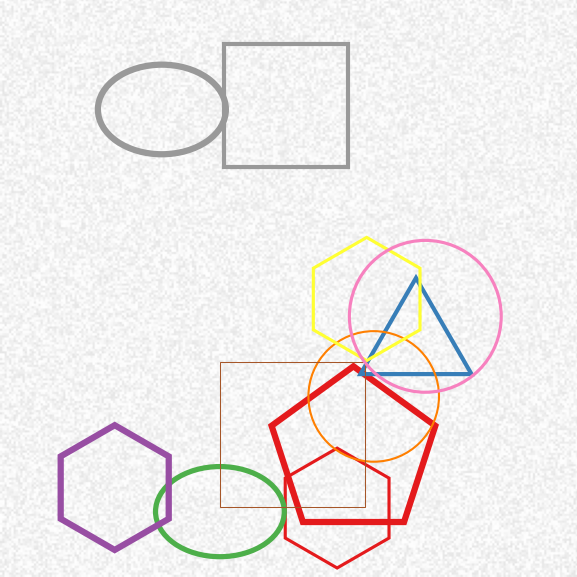[{"shape": "hexagon", "thickness": 1.5, "radius": 0.52, "center": [0.584, 0.119]}, {"shape": "pentagon", "thickness": 3, "radius": 0.75, "center": [0.612, 0.216]}, {"shape": "triangle", "thickness": 2, "radius": 0.56, "center": [0.72, 0.407]}, {"shape": "oval", "thickness": 2.5, "radius": 0.56, "center": [0.381, 0.113]}, {"shape": "hexagon", "thickness": 3, "radius": 0.54, "center": [0.199, 0.155]}, {"shape": "circle", "thickness": 1, "radius": 0.57, "center": [0.647, 0.313]}, {"shape": "hexagon", "thickness": 1.5, "radius": 0.53, "center": [0.635, 0.481]}, {"shape": "square", "thickness": 0.5, "radius": 0.63, "center": [0.507, 0.246]}, {"shape": "circle", "thickness": 1.5, "radius": 0.66, "center": [0.736, 0.451]}, {"shape": "oval", "thickness": 3, "radius": 0.55, "center": [0.28, 0.81]}, {"shape": "square", "thickness": 2, "radius": 0.54, "center": [0.495, 0.817]}]